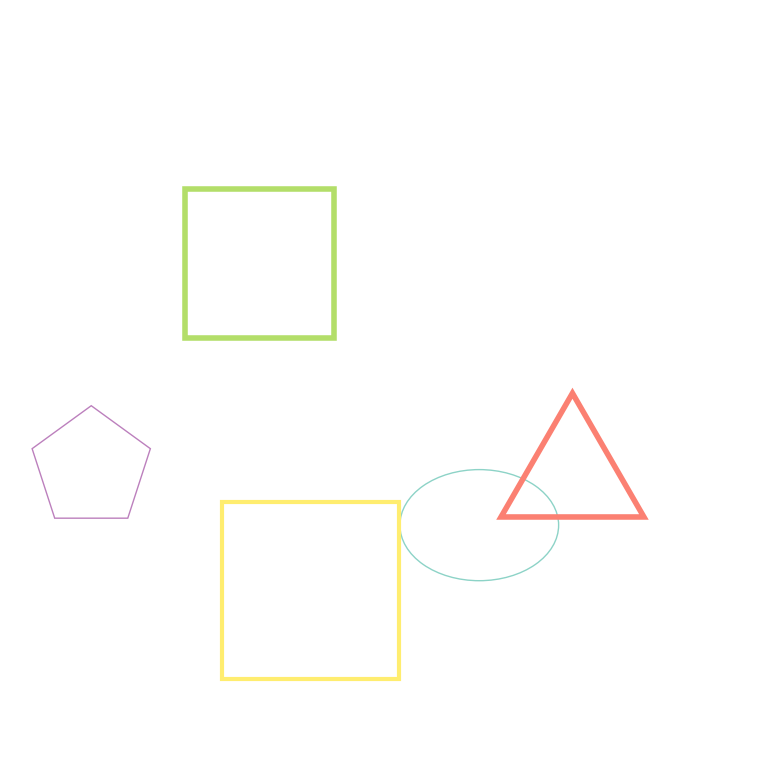[{"shape": "oval", "thickness": 0.5, "radius": 0.52, "center": [0.622, 0.318]}, {"shape": "triangle", "thickness": 2, "radius": 0.54, "center": [0.743, 0.382]}, {"shape": "square", "thickness": 2, "radius": 0.48, "center": [0.336, 0.658]}, {"shape": "pentagon", "thickness": 0.5, "radius": 0.4, "center": [0.118, 0.392]}, {"shape": "square", "thickness": 1.5, "radius": 0.57, "center": [0.403, 0.233]}]